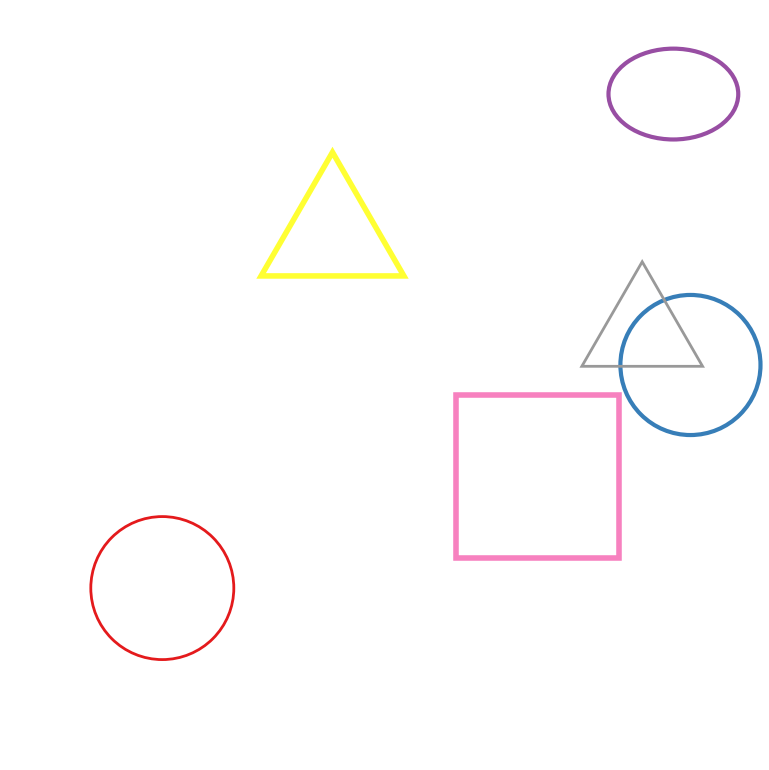[{"shape": "circle", "thickness": 1, "radius": 0.46, "center": [0.211, 0.236]}, {"shape": "circle", "thickness": 1.5, "radius": 0.45, "center": [0.897, 0.526]}, {"shape": "oval", "thickness": 1.5, "radius": 0.42, "center": [0.875, 0.878]}, {"shape": "triangle", "thickness": 2, "radius": 0.54, "center": [0.432, 0.695]}, {"shape": "square", "thickness": 2, "radius": 0.53, "center": [0.698, 0.381]}, {"shape": "triangle", "thickness": 1, "radius": 0.45, "center": [0.834, 0.57]}]